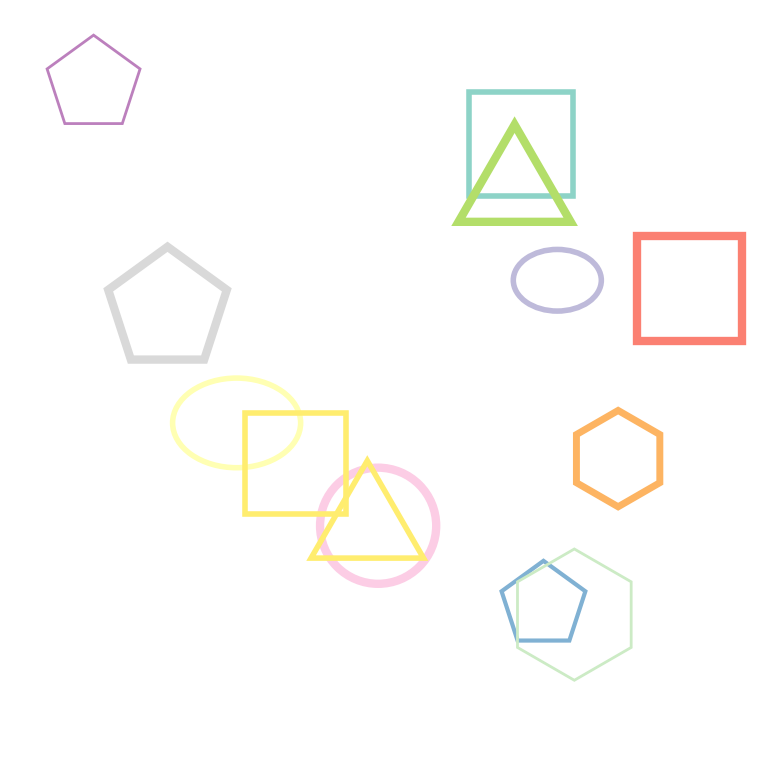[{"shape": "square", "thickness": 2, "radius": 0.34, "center": [0.677, 0.813]}, {"shape": "oval", "thickness": 2, "radius": 0.42, "center": [0.307, 0.451]}, {"shape": "oval", "thickness": 2, "radius": 0.29, "center": [0.724, 0.636]}, {"shape": "square", "thickness": 3, "radius": 0.34, "center": [0.896, 0.625]}, {"shape": "pentagon", "thickness": 1.5, "radius": 0.29, "center": [0.706, 0.214]}, {"shape": "hexagon", "thickness": 2.5, "radius": 0.31, "center": [0.803, 0.404]}, {"shape": "triangle", "thickness": 3, "radius": 0.42, "center": [0.668, 0.754]}, {"shape": "circle", "thickness": 3, "radius": 0.38, "center": [0.491, 0.317]}, {"shape": "pentagon", "thickness": 3, "radius": 0.4, "center": [0.218, 0.599]}, {"shape": "pentagon", "thickness": 1, "radius": 0.32, "center": [0.122, 0.891]}, {"shape": "hexagon", "thickness": 1, "radius": 0.43, "center": [0.746, 0.202]}, {"shape": "square", "thickness": 2, "radius": 0.33, "center": [0.383, 0.399]}, {"shape": "triangle", "thickness": 2, "radius": 0.42, "center": [0.477, 0.317]}]